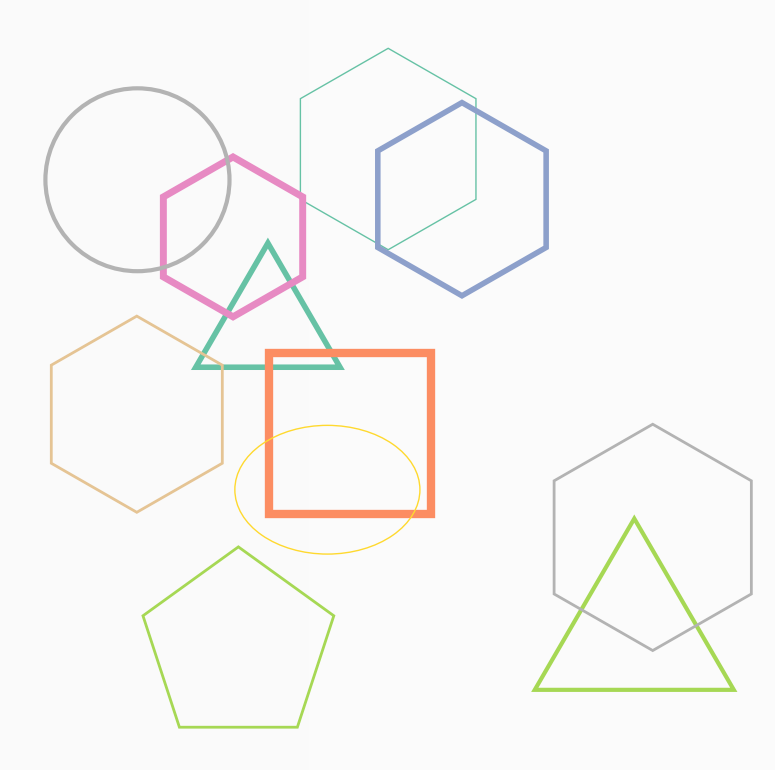[{"shape": "triangle", "thickness": 2, "radius": 0.54, "center": [0.346, 0.577]}, {"shape": "hexagon", "thickness": 0.5, "radius": 0.65, "center": [0.501, 0.806]}, {"shape": "square", "thickness": 3, "radius": 0.52, "center": [0.451, 0.437]}, {"shape": "hexagon", "thickness": 2, "radius": 0.63, "center": [0.596, 0.741]}, {"shape": "hexagon", "thickness": 2.5, "radius": 0.52, "center": [0.301, 0.692]}, {"shape": "pentagon", "thickness": 1, "radius": 0.65, "center": [0.308, 0.16]}, {"shape": "triangle", "thickness": 1.5, "radius": 0.74, "center": [0.818, 0.178]}, {"shape": "oval", "thickness": 0.5, "radius": 0.6, "center": [0.422, 0.364]}, {"shape": "hexagon", "thickness": 1, "radius": 0.64, "center": [0.177, 0.462]}, {"shape": "circle", "thickness": 1.5, "radius": 0.59, "center": [0.177, 0.767]}, {"shape": "hexagon", "thickness": 1, "radius": 0.73, "center": [0.842, 0.302]}]